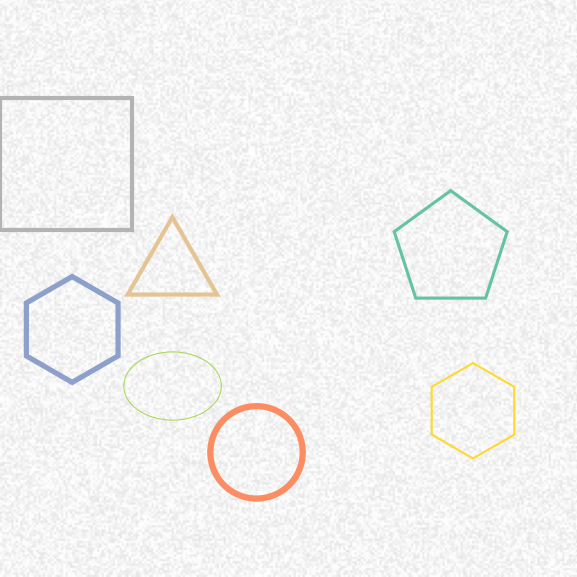[{"shape": "pentagon", "thickness": 1.5, "radius": 0.51, "center": [0.78, 0.566]}, {"shape": "circle", "thickness": 3, "radius": 0.4, "center": [0.444, 0.216]}, {"shape": "hexagon", "thickness": 2.5, "radius": 0.46, "center": [0.125, 0.429]}, {"shape": "oval", "thickness": 0.5, "radius": 0.42, "center": [0.299, 0.331]}, {"shape": "hexagon", "thickness": 1, "radius": 0.41, "center": [0.819, 0.288]}, {"shape": "triangle", "thickness": 2, "radius": 0.45, "center": [0.298, 0.534]}, {"shape": "square", "thickness": 2, "radius": 0.57, "center": [0.114, 0.715]}]